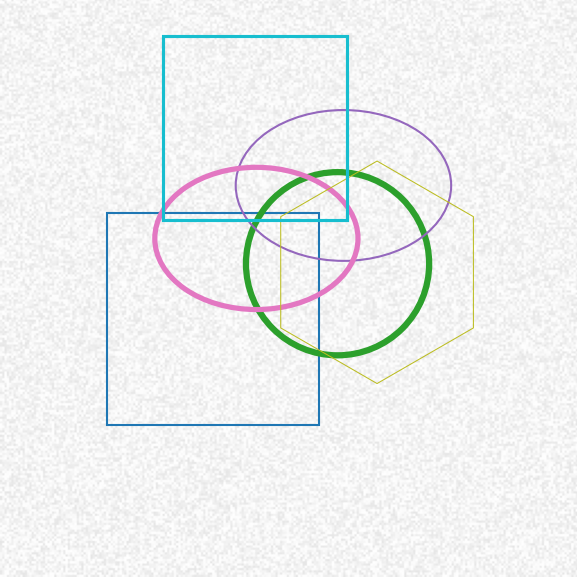[{"shape": "square", "thickness": 1, "radius": 0.92, "center": [0.368, 0.447]}, {"shape": "circle", "thickness": 3, "radius": 0.79, "center": [0.585, 0.542]}, {"shape": "oval", "thickness": 1, "radius": 0.93, "center": [0.595, 0.678]}, {"shape": "oval", "thickness": 2.5, "radius": 0.88, "center": [0.444, 0.586]}, {"shape": "hexagon", "thickness": 0.5, "radius": 0.96, "center": [0.653, 0.528]}, {"shape": "square", "thickness": 1.5, "radius": 0.8, "center": [0.441, 0.778]}]